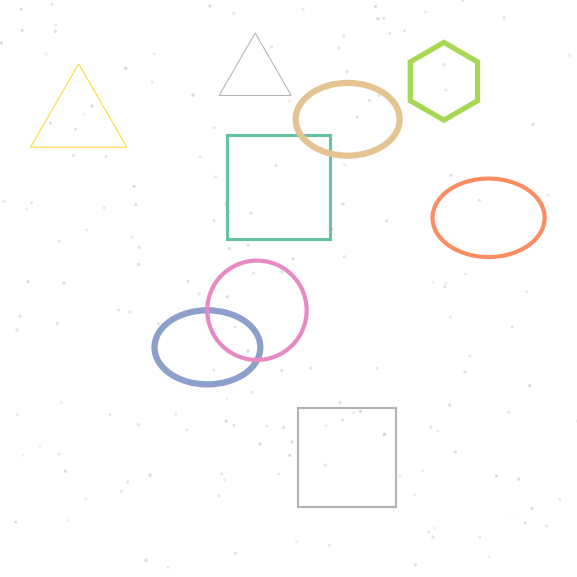[{"shape": "square", "thickness": 1.5, "radius": 0.45, "center": [0.482, 0.675]}, {"shape": "oval", "thickness": 2, "radius": 0.49, "center": [0.846, 0.622]}, {"shape": "oval", "thickness": 3, "radius": 0.46, "center": [0.359, 0.398]}, {"shape": "circle", "thickness": 2, "radius": 0.43, "center": [0.445, 0.462]}, {"shape": "hexagon", "thickness": 2.5, "radius": 0.34, "center": [0.769, 0.858]}, {"shape": "triangle", "thickness": 0.5, "radius": 0.48, "center": [0.136, 0.792]}, {"shape": "oval", "thickness": 3, "radius": 0.45, "center": [0.602, 0.793]}, {"shape": "square", "thickness": 1, "radius": 0.43, "center": [0.6, 0.207]}, {"shape": "triangle", "thickness": 0.5, "radius": 0.36, "center": [0.442, 0.87]}]